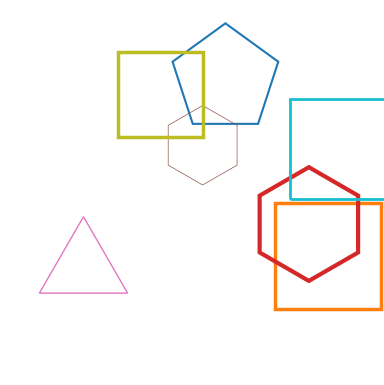[{"shape": "pentagon", "thickness": 1.5, "radius": 0.72, "center": [0.585, 0.795]}, {"shape": "square", "thickness": 2.5, "radius": 0.69, "center": [0.852, 0.336]}, {"shape": "hexagon", "thickness": 3, "radius": 0.74, "center": [0.802, 0.418]}, {"shape": "hexagon", "thickness": 0.5, "radius": 0.52, "center": [0.526, 0.623]}, {"shape": "triangle", "thickness": 1, "radius": 0.66, "center": [0.217, 0.305]}, {"shape": "square", "thickness": 2.5, "radius": 0.55, "center": [0.417, 0.754]}, {"shape": "square", "thickness": 2, "radius": 0.65, "center": [0.884, 0.613]}]